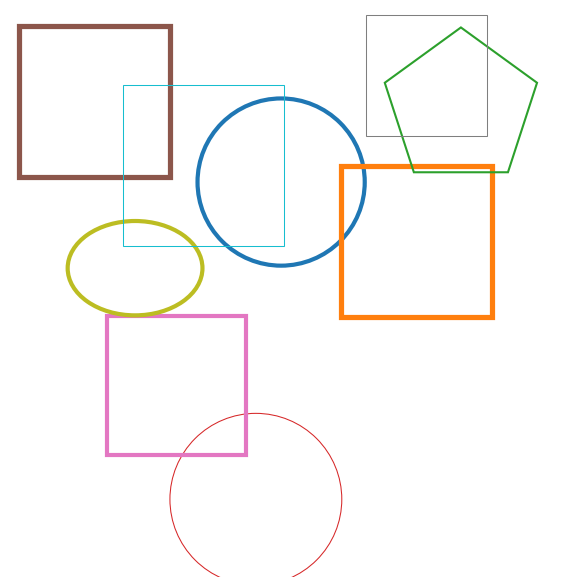[{"shape": "circle", "thickness": 2, "radius": 0.72, "center": [0.487, 0.684]}, {"shape": "square", "thickness": 2.5, "radius": 0.65, "center": [0.722, 0.581]}, {"shape": "pentagon", "thickness": 1, "radius": 0.69, "center": [0.798, 0.813]}, {"shape": "circle", "thickness": 0.5, "radius": 0.74, "center": [0.443, 0.135]}, {"shape": "square", "thickness": 2.5, "radius": 0.66, "center": [0.164, 0.823]}, {"shape": "square", "thickness": 2, "radius": 0.6, "center": [0.306, 0.331]}, {"shape": "square", "thickness": 0.5, "radius": 0.52, "center": [0.739, 0.868]}, {"shape": "oval", "thickness": 2, "radius": 0.58, "center": [0.234, 0.535]}, {"shape": "square", "thickness": 0.5, "radius": 0.7, "center": [0.352, 0.713]}]